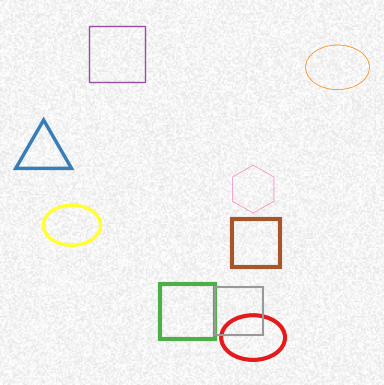[{"shape": "oval", "thickness": 3, "radius": 0.41, "center": [0.657, 0.123]}, {"shape": "triangle", "thickness": 2.5, "radius": 0.42, "center": [0.113, 0.604]}, {"shape": "square", "thickness": 3, "radius": 0.36, "center": [0.487, 0.191]}, {"shape": "square", "thickness": 1, "radius": 0.36, "center": [0.304, 0.859]}, {"shape": "oval", "thickness": 0.5, "radius": 0.41, "center": [0.877, 0.825]}, {"shape": "oval", "thickness": 2.5, "radius": 0.37, "center": [0.187, 0.415]}, {"shape": "square", "thickness": 3, "radius": 0.31, "center": [0.665, 0.368]}, {"shape": "hexagon", "thickness": 0.5, "radius": 0.31, "center": [0.658, 0.509]}, {"shape": "square", "thickness": 1.5, "radius": 0.31, "center": [0.621, 0.192]}]